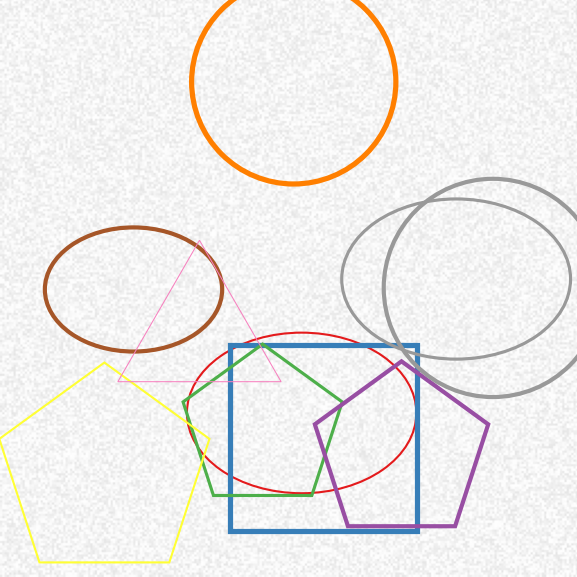[{"shape": "oval", "thickness": 1, "radius": 0.99, "center": [0.522, 0.284]}, {"shape": "square", "thickness": 2.5, "radius": 0.81, "center": [0.56, 0.241]}, {"shape": "pentagon", "thickness": 1.5, "radius": 0.72, "center": [0.455, 0.258]}, {"shape": "pentagon", "thickness": 2, "radius": 0.79, "center": [0.695, 0.216]}, {"shape": "circle", "thickness": 2.5, "radius": 0.88, "center": [0.509, 0.857]}, {"shape": "pentagon", "thickness": 1, "radius": 0.96, "center": [0.181, 0.18]}, {"shape": "oval", "thickness": 2, "radius": 0.77, "center": [0.231, 0.498]}, {"shape": "triangle", "thickness": 0.5, "radius": 0.82, "center": [0.345, 0.42]}, {"shape": "circle", "thickness": 2, "radius": 0.94, "center": [0.853, 0.501]}, {"shape": "oval", "thickness": 1.5, "radius": 0.99, "center": [0.79, 0.516]}]